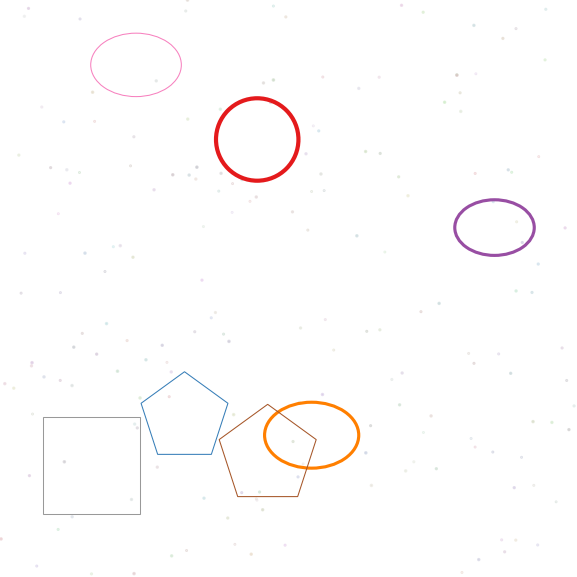[{"shape": "circle", "thickness": 2, "radius": 0.36, "center": [0.445, 0.758]}, {"shape": "pentagon", "thickness": 0.5, "radius": 0.4, "center": [0.319, 0.276]}, {"shape": "oval", "thickness": 1.5, "radius": 0.34, "center": [0.856, 0.605]}, {"shape": "oval", "thickness": 1.5, "radius": 0.41, "center": [0.54, 0.246]}, {"shape": "pentagon", "thickness": 0.5, "radius": 0.44, "center": [0.464, 0.211]}, {"shape": "oval", "thickness": 0.5, "radius": 0.39, "center": [0.236, 0.887]}, {"shape": "square", "thickness": 0.5, "radius": 0.42, "center": [0.158, 0.194]}]